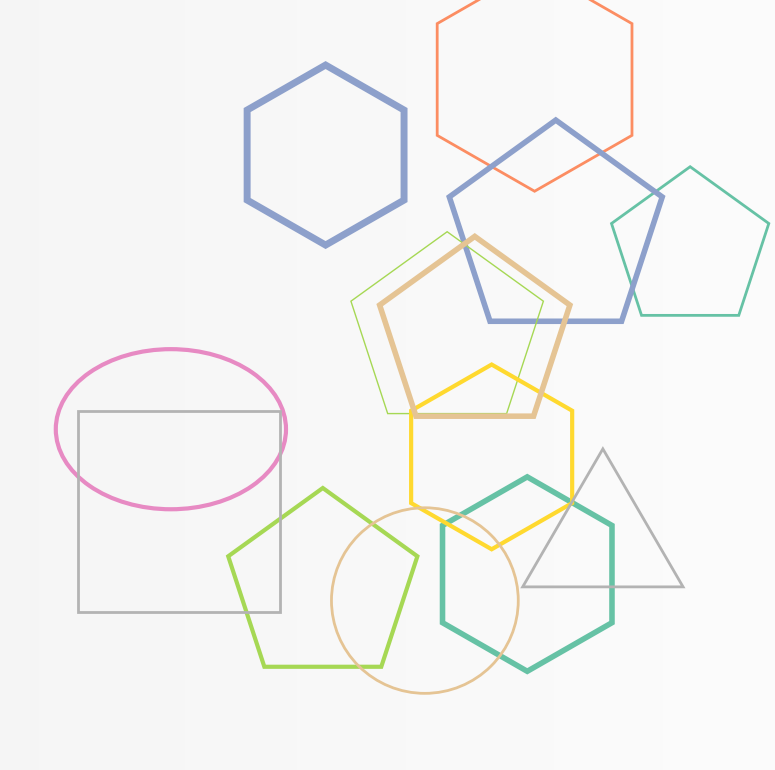[{"shape": "hexagon", "thickness": 2, "radius": 0.63, "center": [0.68, 0.254]}, {"shape": "pentagon", "thickness": 1, "radius": 0.53, "center": [0.891, 0.677]}, {"shape": "hexagon", "thickness": 1, "radius": 0.73, "center": [0.69, 0.897]}, {"shape": "pentagon", "thickness": 2, "radius": 0.72, "center": [0.717, 0.7]}, {"shape": "hexagon", "thickness": 2.5, "radius": 0.58, "center": [0.42, 0.799]}, {"shape": "oval", "thickness": 1.5, "radius": 0.74, "center": [0.221, 0.443]}, {"shape": "pentagon", "thickness": 0.5, "radius": 0.65, "center": [0.577, 0.568]}, {"shape": "pentagon", "thickness": 1.5, "radius": 0.64, "center": [0.417, 0.238]}, {"shape": "hexagon", "thickness": 1.5, "radius": 0.6, "center": [0.634, 0.407]}, {"shape": "circle", "thickness": 1, "radius": 0.6, "center": [0.548, 0.22]}, {"shape": "pentagon", "thickness": 2, "radius": 0.65, "center": [0.613, 0.564]}, {"shape": "triangle", "thickness": 1, "radius": 0.6, "center": [0.778, 0.298]}, {"shape": "square", "thickness": 1, "radius": 0.65, "center": [0.231, 0.336]}]